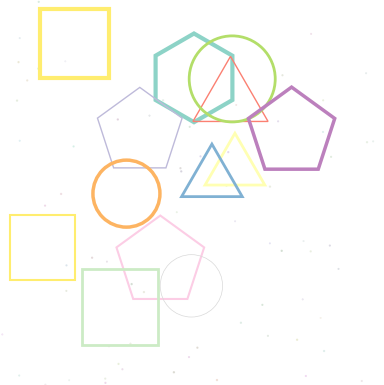[{"shape": "hexagon", "thickness": 3, "radius": 0.58, "center": [0.504, 0.798]}, {"shape": "triangle", "thickness": 2, "radius": 0.45, "center": [0.61, 0.564]}, {"shape": "pentagon", "thickness": 1, "radius": 0.58, "center": [0.363, 0.657]}, {"shape": "triangle", "thickness": 1, "radius": 0.56, "center": [0.599, 0.741]}, {"shape": "triangle", "thickness": 2, "radius": 0.45, "center": [0.55, 0.535]}, {"shape": "circle", "thickness": 2.5, "radius": 0.44, "center": [0.328, 0.497]}, {"shape": "circle", "thickness": 2, "radius": 0.56, "center": [0.603, 0.795]}, {"shape": "pentagon", "thickness": 1.5, "radius": 0.6, "center": [0.416, 0.32]}, {"shape": "circle", "thickness": 0.5, "radius": 0.41, "center": [0.497, 0.258]}, {"shape": "pentagon", "thickness": 2.5, "radius": 0.59, "center": [0.757, 0.656]}, {"shape": "square", "thickness": 2, "radius": 0.49, "center": [0.312, 0.204]}, {"shape": "square", "thickness": 1.5, "radius": 0.42, "center": [0.111, 0.357]}, {"shape": "square", "thickness": 3, "radius": 0.45, "center": [0.194, 0.887]}]